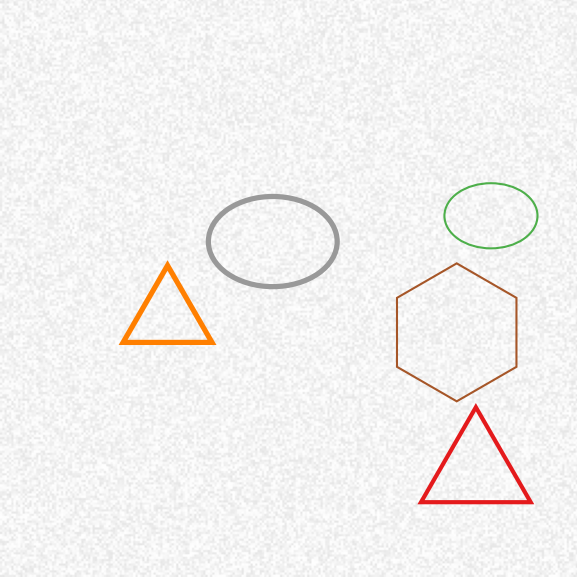[{"shape": "triangle", "thickness": 2, "radius": 0.55, "center": [0.824, 0.184]}, {"shape": "oval", "thickness": 1, "radius": 0.4, "center": [0.85, 0.625]}, {"shape": "triangle", "thickness": 2.5, "radius": 0.44, "center": [0.29, 0.451]}, {"shape": "hexagon", "thickness": 1, "radius": 0.6, "center": [0.791, 0.424]}, {"shape": "oval", "thickness": 2.5, "radius": 0.56, "center": [0.472, 0.581]}]